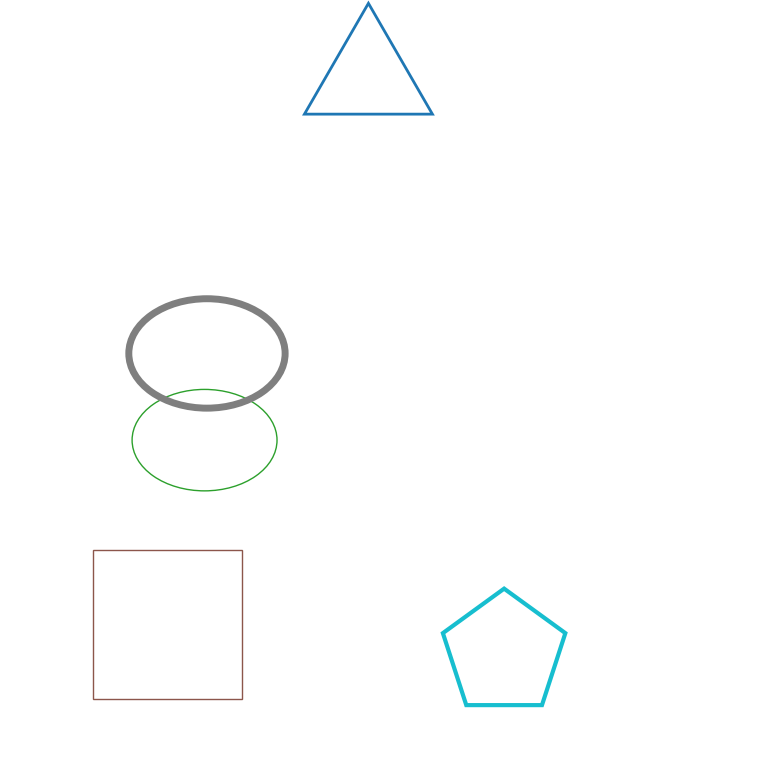[{"shape": "triangle", "thickness": 1, "radius": 0.48, "center": [0.478, 0.9]}, {"shape": "oval", "thickness": 0.5, "radius": 0.47, "center": [0.266, 0.428]}, {"shape": "square", "thickness": 0.5, "radius": 0.48, "center": [0.217, 0.19]}, {"shape": "oval", "thickness": 2.5, "radius": 0.51, "center": [0.269, 0.541]}, {"shape": "pentagon", "thickness": 1.5, "radius": 0.42, "center": [0.655, 0.152]}]